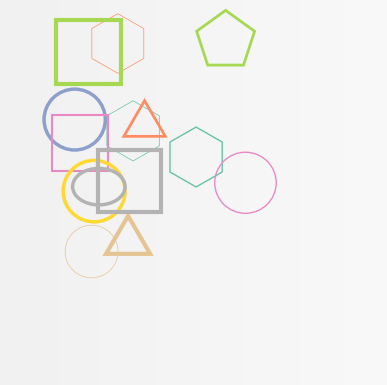[{"shape": "hexagon", "thickness": 0.5, "radius": 0.39, "center": [0.343, 0.66]}, {"shape": "hexagon", "thickness": 1, "radius": 0.39, "center": [0.506, 0.592]}, {"shape": "hexagon", "thickness": 0.5, "radius": 0.39, "center": [0.304, 0.887]}, {"shape": "triangle", "thickness": 2, "radius": 0.31, "center": [0.373, 0.677]}, {"shape": "circle", "thickness": 2.5, "radius": 0.4, "center": [0.193, 0.689]}, {"shape": "square", "thickness": 1.5, "radius": 0.37, "center": [0.207, 0.629]}, {"shape": "circle", "thickness": 1, "radius": 0.4, "center": [0.633, 0.525]}, {"shape": "square", "thickness": 3, "radius": 0.42, "center": [0.229, 0.864]}, {"shape": "pentagon", "thickness": 2, "radius": 0.39, "center": [0.582, 0.894]}, {"shape": "circle", "thickness": 2.5, "radius": 0.4, "center": [0.243, 0.504]}, {"shape": "circle", "thickness": 0.5, "radius": 0.34, "center": [0.236, 0.347]}, {"shape": "triangle", "thickness": 3, "radius": 0.33, "center": [0.331, 0.374]}, {"shape": "oval", "thickness": 2.5, "radius": 0.34, "center": [0.255, 0.515]}, {"shape": "square", "thickness": 3, "radius": 0.4, "center": [0.334, 0.529]}]